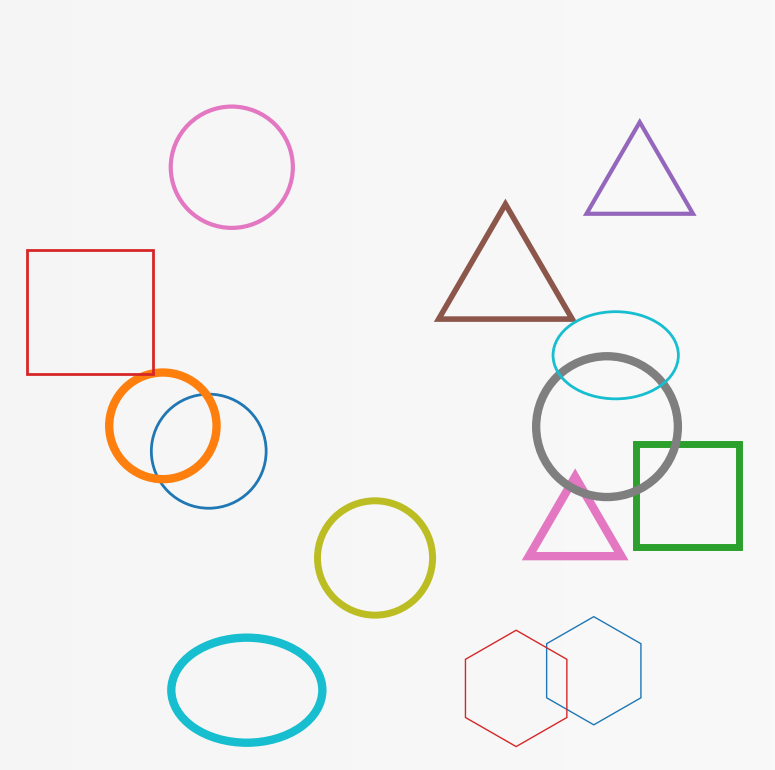[{"shape": "hexagon", "thickness": 0.5, "radius": 0.35, "center": [0.766, 0.129]}, {"shape": "circle", "thickness": 1, "radius": 0.37, "center": [0.269, 0.414]}, {"shape": "circle", "thickness": 3, "radius": 0.35, "center": [0.21, 0.447]}, {"shape": "square", "thickness": 2.5, "radius": 0.33, "center": [0.887, 0.357]}, {"shape": "square", "thickness": 1, "radius": 0.41, "center": [0.116, 0.595]}, {"shape": "hexagon", "thickness": 0.5, "radius": 0.38, "center": [0.666, 0.106]}, {"shape": "triangle", "thickness": 1.5, "radius": 0.4, "center": [0.825, 0.762]}, {"shape": "triangle", "thickness": 2, "radius": 0.5, "center": [0.652, 0.635]}, {"shape": "circle", "thickness": 1.5, "radius": 0.39, "center": [0.299, 0.783]}, {"shape": "triangle", "thickness": 3, "radius": 0.34, "center": [0.742, 0.312]}, {"shape": "circle", "thickness": 3, "radius": 0.46, "center": [0.783, 0.446]}, {"shape": "circle", "thickness": 2.5, "radius": 0.37, "center": [0.484, 0.275]}, {"shape": "oval", "thickness": 3, "radius": 0.49, "center": [0.318, 0.104]}, {"shape": "oval", "thickness": 1, "radius": 0.4, "center": [0.794, 0.539]}]